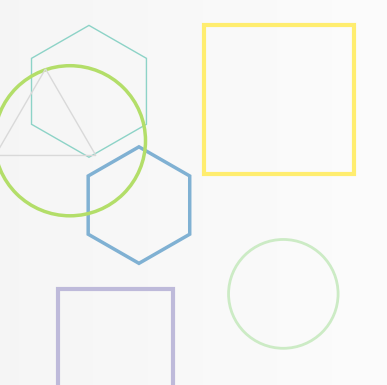[{"shape": "hexagon", "thickness": 1, "radius": 0.86, "center": [0.23, 0.763]}, {"shape": "square", "thickness": 3, "radius": 0.74, "center": [0.298, 0.101]}, {"shape": "hexagon", "thickness": 2.5, "radius": 0.76, "center": [0.359, 0.467]}, {"shape": "circle", "thickness": 2.5, "radius": 0.97, "center": [0.181, 0.634]}, {"shape": "triangle", "thickness": 1, "radius": 0.75, "center": [0.117, 0.671]}, {"shape": "circle", "thickness": 2, "radius": 0.71, "center": [0.731, 0.237]}, {"shape": "square", "thickness": 3, "radius": 0.97, "center": [0.721, 0.742]}]